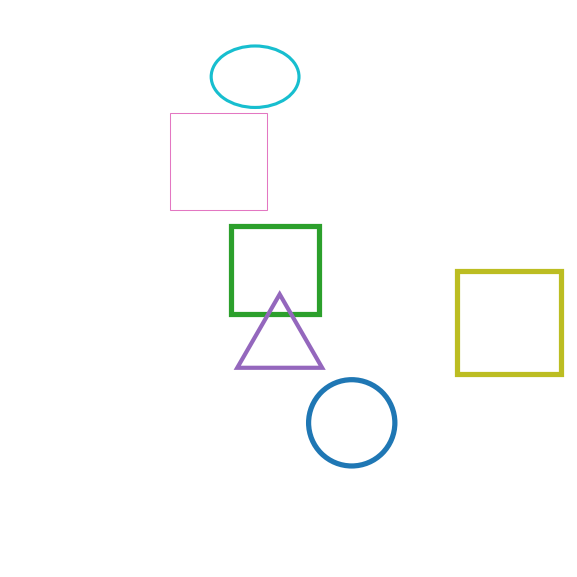[{"shape": "circle", "thickness": 2.5, "radius": 0.37, "center": [0.609, 0.267]}, {"shape": "square", "thickness": 2.5, "radius": 0.38, "center": [0.476, 0.532]}, {"shape": "triangle", "thickness": 2, "radius": 0.42, "center": [0.484, 0.405]}, {"shape": "square", "thickness": 0.5, "radius": 0.42, "center": [0.379, 0.719]}, {"shape": "square", "thickness": 2.5, "radius": 0.45, "center": [0.881, 0.44]}, {"shape": "oval", "thickness": 1.5, "radius": 0.38, "center": [0.442, 0.866]}]